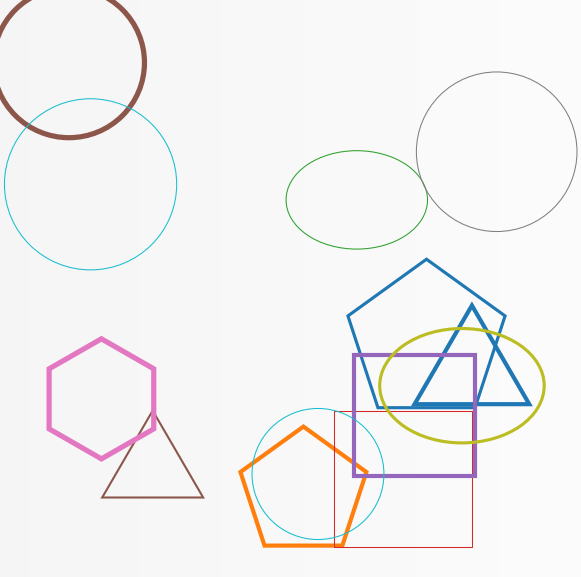[{"shape": "triangle", "thickness": 2, "radius": 0.57, "center": [0.812, 0.356]}, {"shape": "pentagon", "thickness": 1.5, "radius": 0.71, "center": [0.734, 0.408]}, {"shape": "pentagon", "thickness": 2, "radius": 0.57, "center": [0.522, 0.147]}, {"shape": "oval", "thickness": 0.5, "radius": 0.61, "center": [0.614, 0.653]}, {"shape": "square", "thickness": 0.5, "radius": 0.59, "center": [0.694, 0.17]}, {"shape": "square", "thickness": 2, "radius": 0.52, "center": [0.713, 0.28]}, {"shape": "circle", "thickness": 2.5, "radius": 0.65, "center": [0.119, 0.891]}, {"shape": "triangle", "thickness": 1, "radius": 0.5, "center": [0.263, 0.188]}, {"shape": "hexagon", "thickness": 2.5, "radius": 0.52, "center": [0.175, 0.308]}, {"shape": "circle", "thickness": 0.5, "radius": 0.69, "center": [0.855, 0.736]}, {"shape": "oval", "thickness": 1.5, "radius": 0.71, "center": [0.795, 0.331]}, {"shape": "circle", "thickness": 0.5, "radius": 0.74, "center": [0.156, 0.68]}, {"shape": "circle", "thickness": 0.5, "radius": 0.57, "center": [0.547, 0.178]}]